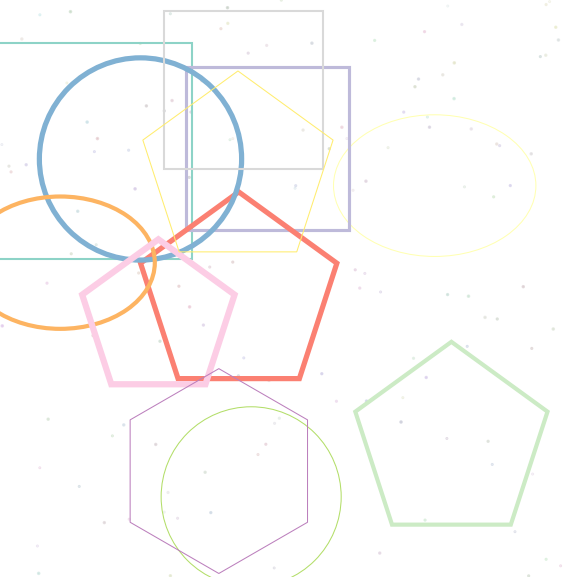[{"shape": "square", "thickness": 1, "radius": 0.93, "center": [0.146, 0.737]}, {"shape": "oval", "thickness": 0.5, "radius": 0.88, "center": [0.753, 0.678]}, {"shape": "square", "thickness": 1.5, "radius": 0.71, "center": [0.463, 0.742]}, {"shape": "pentagon", "thickness": 2.5, "radius": 0.89, "center": [0.413, 0.488]}, {"shape": "circle", "thickness": 2.5, "radius": 0.88, "center": [0.243, 0.724]}, {"shape": "oval", "thickness": 2, "radius": 0.82, "center": [0.104, 0.544]}, {"shape": "circle", "thickness": 0.5, "radius": 0.78, "center": [0.435, 0.139]}, {"shape": "pentagon", "thickness": 3, "radius": 0.69, "center": [0.274, 0.446]}, {"shape": "square", "thickness": 1, "radius": 0.69, "center": [0.422, 0.843]}, {"shape": "hexagon", "thickness": 0.5, "radius": 0.89, "center": [0.379, 0.183]}, {"shape": "pentagon", "thickness": 2, "radius": 0.87, "center": [0.782, 0.232]}, {"shape": "pentagon", "thickness": 0.5, "radius": 0.87, "center": [0.412, 0.703]}]